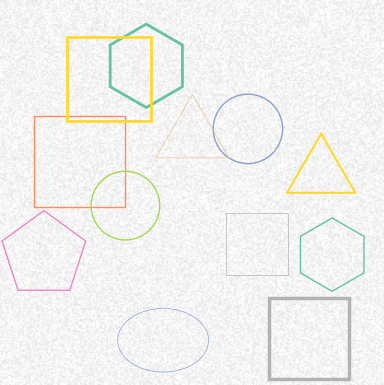[{"shape": "hexagon", "thickness": 1, "radius": 0.48, "center": [0.863, 0.339]}, {"shape": "hexagon", "thickness": 2, "radius": 0.54, "center": [0.38, 0.829]}, {"shape": "square", "thickness": 1, "radius": 0.59, "center": [0.206, 0.58]}, {"shape": "circle", "thickness": 1, "radius": 0.45, "center": [0.644, 0.665]}, {"shape": "oval", "thickness": 0.5, "radius": 0.59, "center": [0.424, 0.116]}, {"shape": "pentagon", "thickness": 1, "radius": 0.57, "center": [0.114, 0.339]}, {"shape": "circle", "thickness": 1, "radius": 0.45, "center": [0.326, 0.466]}, {"shape": "square", "thickness": 2, "radius": 0.55, "center": [0.283, 0.795]}, {"shape": "triangle", "thickness": 1.5, "radius": 0.51, "center": [0.834, 0.55]}, {"shape": "triangle", "thickness": 0.5, "radius": 0.55, "center": [0.5, 0.645]}, {"shape": "square", "thickness": 2.5, "radius": 0.52, "center": [0.803, 0.12]}, {"shape": "square", "thickness": 0.5, "radius": 0.4, "center": [0.668, 0.367]}]